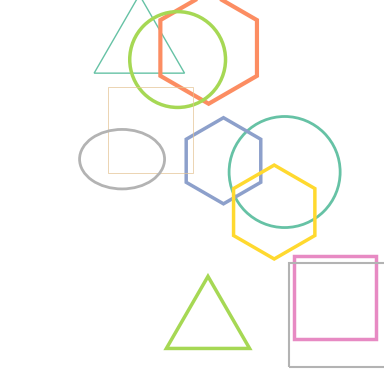[{"shape": "triangle", "thickness": 1, "radius": 0.68, "center": [0.362, 0.878]}, {"shape": "circle", "thickness": 2, "radius": 0.72, "center": [0.739, 0.553]}, {"shape": "hexagon", "thickness": 3, "radius": 0.72, "center": [0.542, 0.875]}, {"shape": "hexagon", "thickness": 2.5, "radius": 0.56, "center": [0.58, 0.582]}, {"shape": "square", "thickness": 2.5, "radius": 0.53, "center": [0.869, 0.227]}, {"shape": "circle", "thickness": 2.5, "radius": 0.62, "center": [0.461, 0.845]}, {"shape": "triangle", "thickness": 2.5, "radius": 0.62, "center": [0.54, 0.157]}, {"shape": "hexagon", "thickness": 2.5, "radius": 0.61, "center": [0.712, 0.449]}, {"shape": "square", "thickness": 0.5, "radius": 0.56, "center": [0.391, 0.662]}, {"shape": "oval", "thickness": 2, "radius": 0.55, "center": [0.317, 0.587]}, {"shape": "square", "thickness": 1.5, "radius": 0.67, "center": [0.885, 0.182]}]